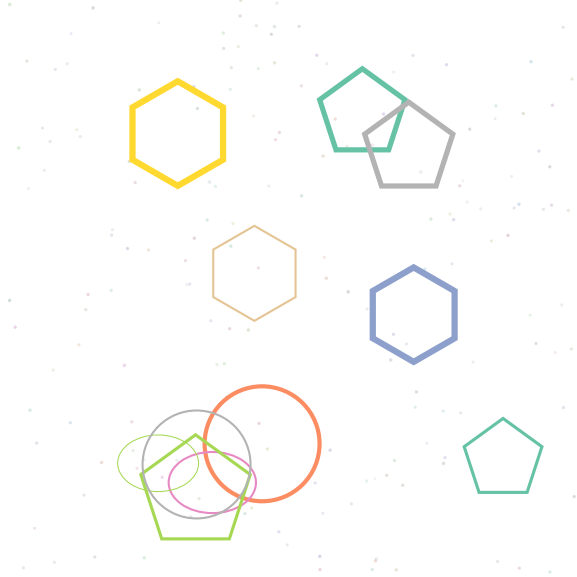[{"shape": "pentagon", "thickness": 1.5, "radius": 0.35, "center": [0.871, 0.204]}, {"shape": "pentagon", "thickness": 2.5, "radius": 0.39, "center": [0.627, 0.802]}, {"shape": "circle", "thickness": 2, "radius": 0.5, "center": [0.454, 0.231]}, {"shape": "hexagon", "thickness": 3, "radius": 0.41, "center": [0.716, 0.454]}, {"shape": "oval", "thickness": 1, "radius": 0.38, "center": [0.368, 0.164]}, {"shape": "oval", "thickness": 0.5, "radius": 0.35, "center": [0.274, 0.197]}, {"shape": "pentagon", "thickness": 1.5, "radius": 0.5, "center": [0.339, 0.147]}, {"shape": "hexagon", "thickness": 3, "radius": 0.45, "center": [0.308, 0.768]}, {"shape": "hexagon", "thickness": 1, "radius": 0.41, "center": [0.441, 0.526]}, {"shape": "pentagon", "thickness": 2.5, "radius": 0.4, "center": [0.708, 0.742]}, {"shape": "circle", "thickness": 1, "radius": 0.47, "center": [0.34, 0.195]}]